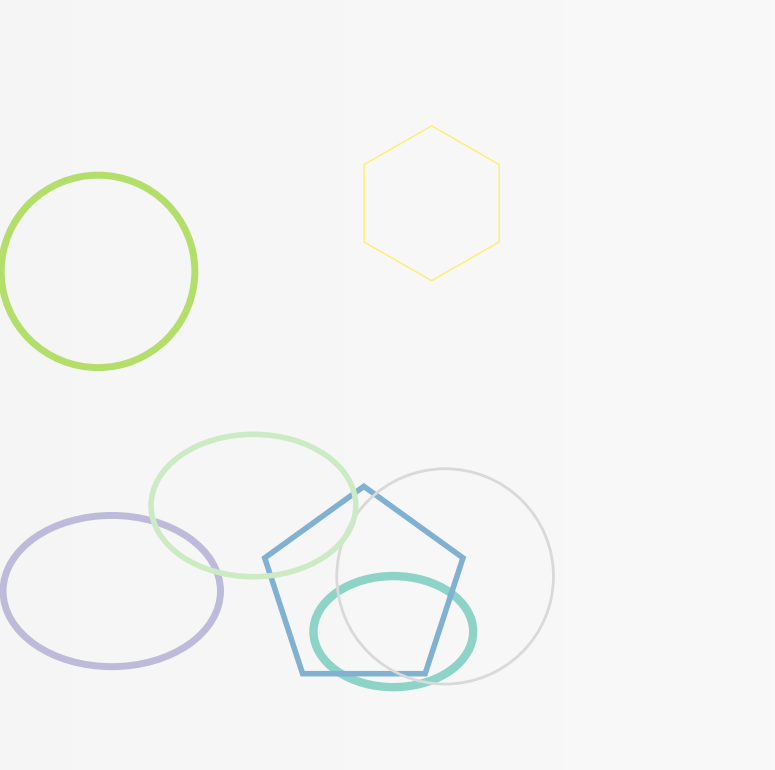[{"shape": "oval", "thickness": 3, "radius": 0.52, "center": [0.508, 0.18]}, {"shape": "oval", "thickness": 2.5, "radius": 0.7, "center": [0.144, 0.232]}, {"shape": "pentagon", "thickness": 2, "radius": 0.67, "center": [0.47, 0.234]}, {"shape": "circle", "thickness": 2.5, "radius": 0.62, "center": [0.126, 0.648]}, {"shape": "circle", "thickness": 1, "radius": 0.7, "center": [0.574, 0.251]}, {"shape": "oval", "thickness": 2, "radius": 0.66, "center": [0.327, 0.343]}, {"shape": "hexagon", "thickness": 0.5, "radius": 0.5, "center": [0.557, 0.736]}]